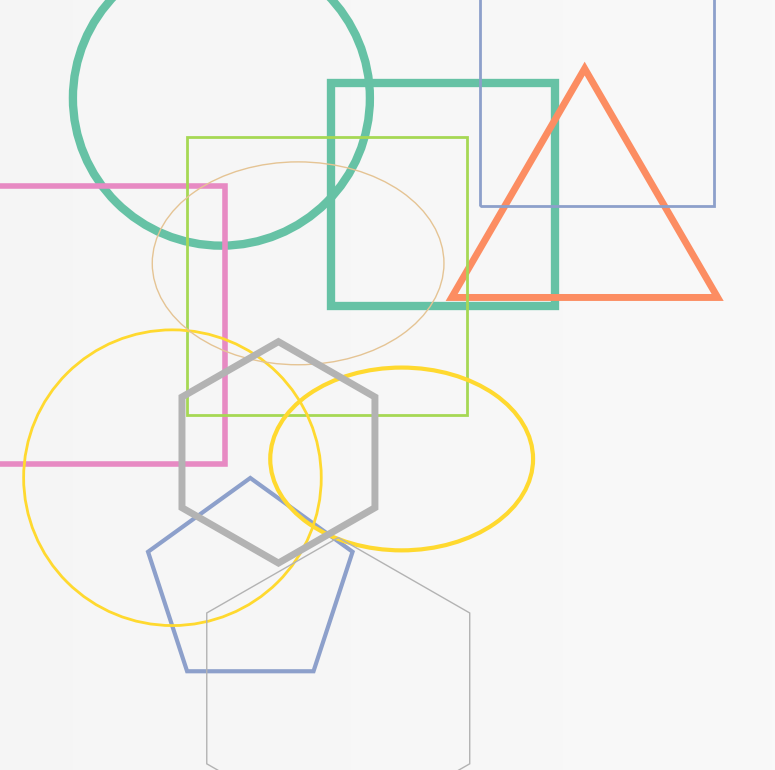[{"shape": "square", "thickness": 3, "radius": 0.72, "center": [0.571, 0.748]}, {"shape": "circle", "thickness": 3, "radius": 0.96, "center": [0.286, 0.873]}, {"shape": "triangle", "thickness": 2.5, "radius": 0.99, "center": [0.754, 0.713]}, {"shape": "pentagon", "thickness": 1.5, "radius": 0.69, "center": [0.323, 0.24]}, {"shape": "square", "thickness": 1, "radius": 0.76, "center": [0.77, 0.883]}, {"shape": "square", "thickness": 2, "radius": 0.9, "center": [0.109, 0.578]}, {"shape": "square", "thickness": 1, "radius": 0.9, "center": [0.422, 0.642]}, {"shape": "circle", "thickness": 1, "radius": 0.96, "center": [0.223, 0.38]}, {"shape": "oval", "thickness": 1.5, "radius": 0.85, "center": [0.518, 0.404]}, {"shape": "oval", "thickness": 0.5, "radius": 0.94, "center": [0.385, 0.658]}, {"shape": "hexagon", "thickness": 2.5, "radius": 0.72, "center": [0.359, 0.413]}, {"shape": "hexagon", "thickness": 0.5, "radius": 0.98, "center": [0.436, 0.106]}]